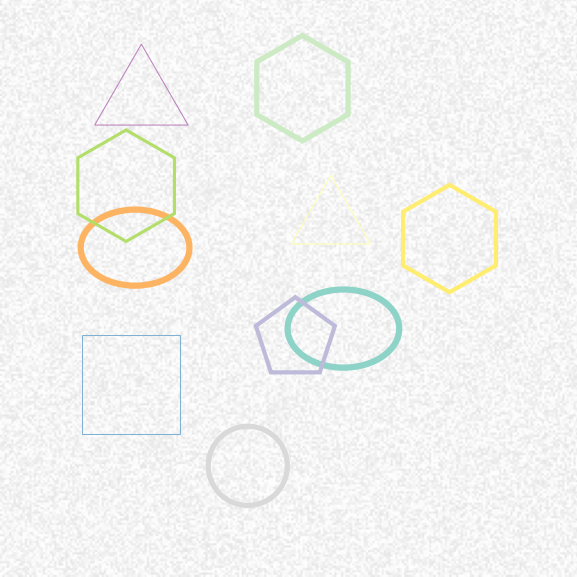[{"shape": "oval", "thickness": 3, "radius": 0.48, "center": [0.595, 0.43]}, {"shape": "triangle", "thickness": 0.5, "radius": 0.4, "center": [0.573, 0.616]}, {"shape": "pentagon", "thickness": 2, "radius": 0.36, "center": [0.511, 0.413]}, {"shape": "square", "thickness": 0.5, "radius": 0.42, "center": [0.227, 0.333]}, {"shape": "oval", "thickness": 3, "radius": 0.47, "center": [0.234, 0.57]}, {"shape": "hexagon", "thickness": 1.5, "radius": 0.48, "center": [0.218, 0.678]}, {"shape": "circle", "thickness": 2.5, "radius": 0.34, "center": [0.429, 0.192]}, {"shape": "triangle", "thickness": 0.5, "radius": 0.47, "center": [0.245, 0.829]}, {"shape": "hexagon", "thickness": 2.5, "radius": 0.46, "center": [0.524, 0.846]}, {"shape": "hexagon", "thickness": 2, "radius": 0.46, "center": [0.778, 0.586]}]